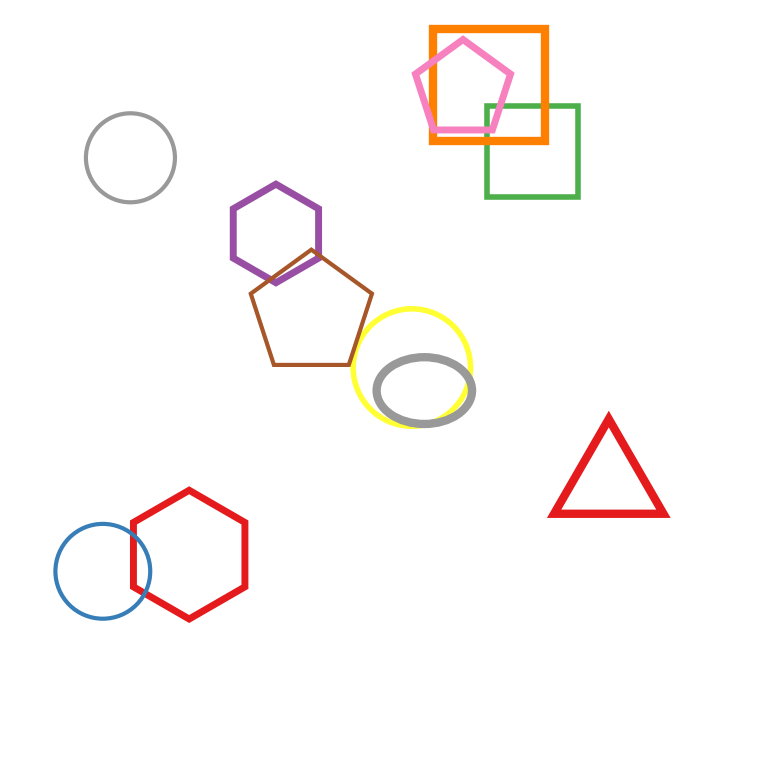[{"shape": "triangle", "thickness": 3, "radius": 0.41, "center": [0.791, 0.374]}, {"shape": "hexagon", "thickness": 2.5, "radius": 0.42, "center": [0.246, 0.28]}, {"shape": "circle", "thickness": 1.5, "radius": 0.31, "center": [0.134, 0.258]}, {"shape": "square", "thickness": 2, "radius": 0.29, "center": [0.691, 0.804]}, {"shape": "hexagon", "thickness": 2.5, "radius": 0.32, "center": [0.358, 0.697]}, {"shape": "square", "thickness": 3, "radius": 0.36, "center": [0.635, 0.889]}, {"shape": "circle", "thickness": 2, "radius": 0.38, "center": [0.535, 0.523]}, {"shape": "pentagon", "thickness": 1.5, "radius": 0.41, "center": [0.404, 0.593]}, {"shape": "pentagon", "thickness": 2.5, "radius": 0.32, "center": [0.601, 0.884]}, {"shape": "oval", "thickness": 3, "radius": 0.31, "center": [0.551, 0.493]}, {"shape": "circle", "thickness": 1.5, "radius": 0.29, "center": [0.169, 0.795]}]